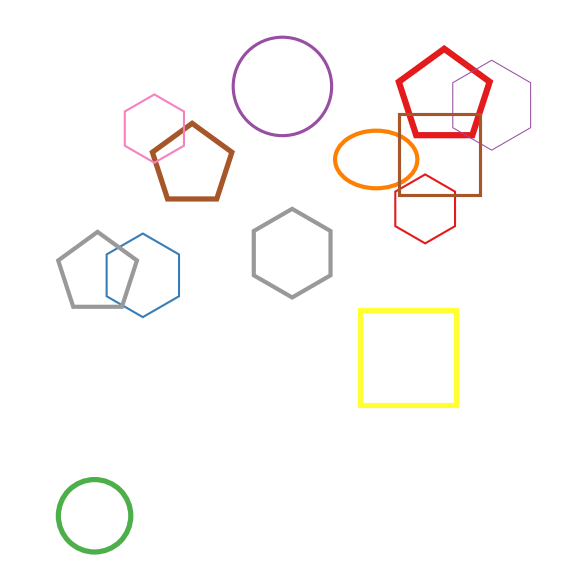[{"shape": "pentagon", "thickness": 3, "radius": 0.41, "center": [0.769, 0.832]}, {"shape": "hexagon", "thickness": 1, "radius": 0.3, "center": [0.736, 0.637]}, {"shape": "hexagon", "thickness": 1, "radius": 0.36, "center": [0.247, 0.522]}, {"shape": "circle", "thickness": 2.5, "radius": 0.31, "center": [0.164, 0.106]}, {"shape": "hexagon", "thickness": 0.5, "radius": 0.39, "center": [0.851, 0.817]}, {"shape": "circle", "thickness": 1.5, "radius": 0.43, "center": [0.489, 0.849]}, {"shape": "oval", "thickness": 2, "radius": 0.36, "center": [0.651, 0.723]}, {"shape": "square", "thickness": 2.5, "radius": 0.41, "center": [0.707, 0.38]}, {"shape": "square", "thickness": 1.5, "radius": 0.35, "center": [0.761, 0.731]}, {"shape": "pentagon", "thickness": 2.5, "radius": 0.36, "center": [0.333, 0.713]}, {"shape": "hexagon", "thickness": 1, "radius": 0.3, "center": [0.267, 0.776]}, {"shape": "pentagon", "thickness": 2, "radius": 0.36, "center": [0.169, 0.526]}, {"shape": "hexagon", "thickness": 2, "radius": 0.38, "center": [0.506, 0.561]}]